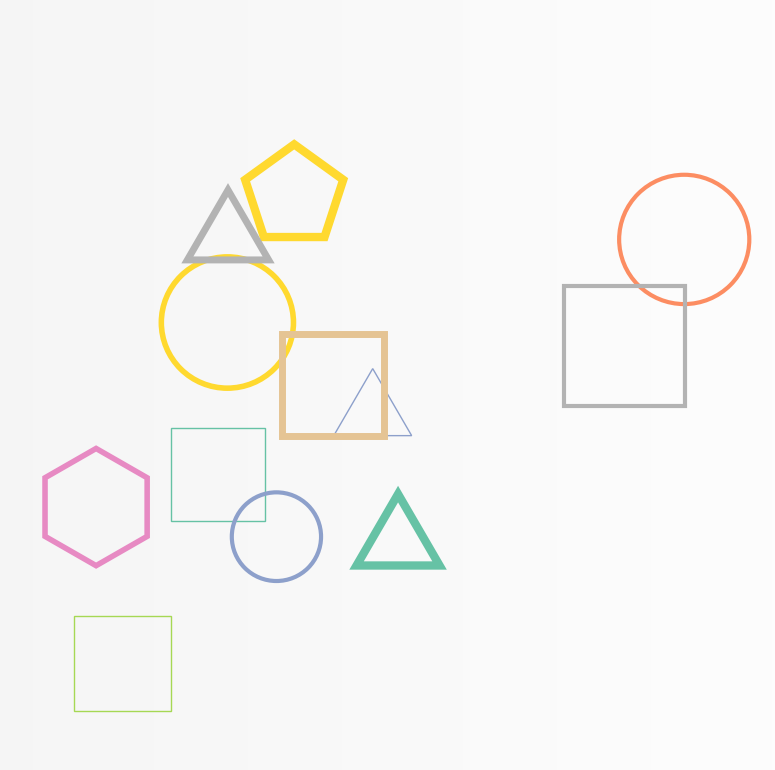[{"shape": "square", "thickness": 0.5, "radius": 0.3, "center": [0.282, 0.384]}, {"shape": "triangle", "thickness": 3, "radius": 0.31, "center": [0.514, 0.296]}, {"shape": "circle", "thickness": 1.5, "radius": 0.42, "center": [0.883, 0.689]}, {"shape": "circle", "thickness": 1.5, "radius": 0.29, "center": [0.357, 0.303]}, {"shape": "triangle", "thickness": 0.5, "radius": 0.29, "center": [0.481, 0.463]}, {"shape": "hexagon", "thickness": 2, "radius": 0.38, "center": [0.124, 0.341]}, {"shape": "square", "thickness": 0.5, "radius": 0.31, "center": [0.158, 0.138]}, {"shape": "circle", "thickness": 2, "radius": 0.43, "center": [0.293, 0.581]}, {"shape": "pentagon", "thickness": 3, "radius": 0.33, "center": [0.38, 0.746]}, {"shape": "square", "thickness": 2.5, "radius": 0.33, "center": [0.43, 0.5]}, {"shape": "triangle", "thickness": 2.5, "radius": 0.3, "center": [0.294, 0.693]}, {"shape": "square", "thickness": 1.5, "radius": 0.39, "center": [0.806, 0.55]}]